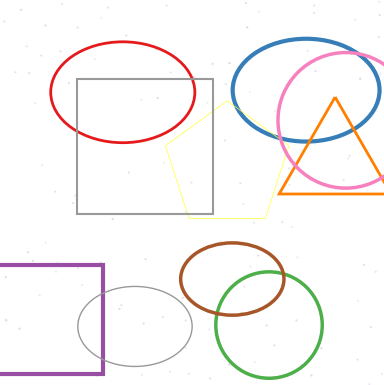[{"shape": "oval", "thickness": 2, "radius": 0.94, "center": [0.319, 0.76]}, {"shape": "oval", "thickness": 3, "radius": 0.95, "center": [0.795, 0.766]}, {"shape": "circle", "thickness": 2.5, "radius": 0.69, "center": [0.699, 0.156]}, {"shape": "square", "thickness": 3, "radius": 0.71, "center": [0.125, 0.17]}, {"shape": "triangle", "thickness": 2, "radius": 0.84, "center": [0.87, 0.58]}, {"shape": "pentagon", "thickness": 0.5, "radius": 0.84, "center": [0.59, 0.569]}, {"shape": "oval", "thickness": 2.5, "radius": 0.67, "center": [0.603, 0.275]}, {"shape": "circle", "thickness": 2.5, "radius": 0.88, "center": [0.898, 0.687]}, {"shape": "oval", "thickness": 1, "radius": 0.74, "center": [0.351, 0.152]}, {"shape": "square", "thickness": 1.5, "radius": 0.88, "center": [0.377, 0.62]}]